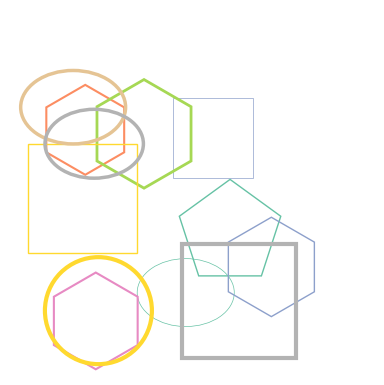[{"shape": "oval", "thickness": 0.5, "radius": 0.63, "center": [0.482, 0.24]}, {"shape": "pentagon", "thickness": 1, "radius": 0.69, "center": [0.598, 0.395]}, {"shape": "hexagon", "thickness": 1.5, "radius": 0.58, "center": [0.221, 0.663]}, {"shape": "hexagon", "thickness": 1, "radius": 0.65, "center": [0.705, 0.307]}, {"shape": "square", "thickness": 0.5, "radius": 0.52, "center": [0.554, 0.641]}, {"shape": "hexagon", "thickness": 1.5, "radius": 0.63, "center": [0.249, 0.166]}, {"shape": "hexagon", "thickness": 2, "radius": 0.71, "center": [0.374, 0.652]}, {"shape": "square", "thickness": 1, "radius": 0.71, "center": [0.214, 0.484]}, {"shape": "circle", "thickness": 3, "radius": 0.69, "center": [0.256, 0.193]}, {"shape": "oval", "thickness": 2.5, "radius": 0.68, "center": [0.19, 0.722]}, {"shape": "oval", "thickness": 2.5, "radius": 0.64, "center": [0.245, 0.627]}, {"shape": "square", "thickness": 3, "radius": 0.74, "center": [0.62, 0.218]}]